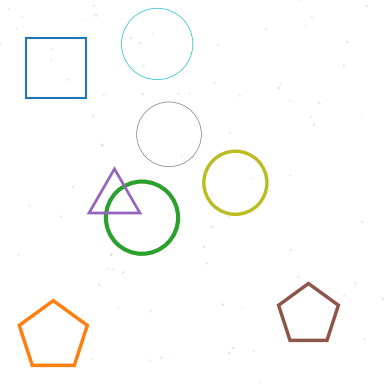[{"shape": "square", "thickness": 1.5, "radius": 0.39, "center": [0.145, 0.824]}, {"shape": "pentagon", "thickness": 2.5, "radius": 0.46, "center": [0.138, 0.126]}, {"shape": "circle", "thickness": 3, "radius": 0.47, "center": [0.369, 0.435]}, {"shape": "triangle", "thickness": 2, "radius": 0.38, "center": [0.297, 0.485]}, {"shape": "pentagon", "thickness": 2.5, "radius": 0.41, "center": [0.801, 0.182]}, {"shape": "circle", "thickness": 0.5, "radius": 0.42, "center": [0.439, 0.651]}, {"shape": "circle", "thickness": 2.5, "radius": 0.41, "center": [0.611, 0.525]}, {"shape": "circle", "thickness": 0.5, "radius": 0.46, "center": [0.408, 0.886]}]